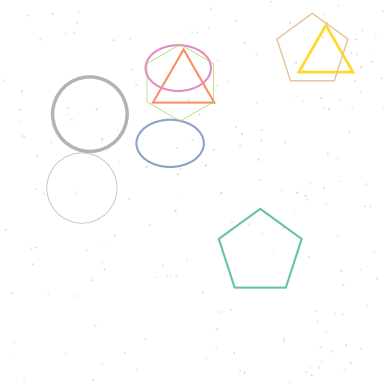[{"shape": "pentagon", "thickness": 1.5, "radius": 0.57, "center": [0.676, 0.344]}, {"shape": "triangle", "thickness": 1.5, "radius": 0.46, "center": [0.477, 0.779]}, {"shape": "oval", "thickness": 1.5, "radius": 0.44, "center": [0.442, 0.628]}, {"shape": "oval", "thickness": 1.5, "radius": 0.43, "center": [0.463, 0.823]}, {"shape": "hexagon", "thickness": 0.5, "radius": 0.5, "center": [0.468, 0.785]}, {"shape": "triangle", "thickness": 2, "radius": 0.41, "center": [0.846, 0.853]}, {"shape": "pentagon", "thickness": 1, "radius": 0.48, "center": [0.811, 0.869]}, {"shape": "circle", "thickness": 2.5, "radius": 0.48, "center": [0.233, 0.703]}, {"shape": "circle", "thickness": 0.5, "radius": 0.46, "center": [0.213, 0.512]}]